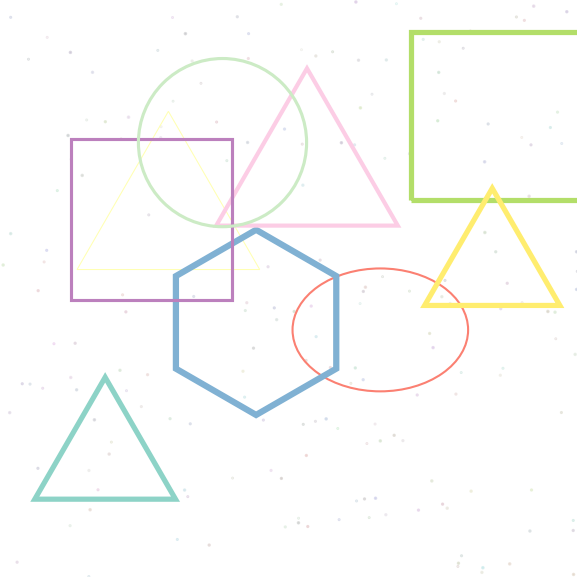[{"shape": "triangle", "thickness": 2.5, "radius": 0.7, "center": [0.182, 0.205]}, {"shape": "triangle", "thickness": 0.5, "radius": 0.91, "center": [0.292, 0.624]}, {"shape": "oval", "thickness": 1, "radius": 0.76, "center": [0.659, 0.428]}, {"shape": "hexagon", "thickness": 3, "radius": 0.8, "center": [0.443, 0.441]}, {"shape": "square", "thickness": 2.5, "radius": 0.73, "center": [0.858, 0.798]}, {"shape": "triangle", "thickness": 2, "radius": 0.91, "center": [0.532, 0.699]}, {"shape": "square", "thickness": 1.5, "radius": 0.7, "center": [0.262, 0.618]}, {"shape": "circle", "thickness": 1.5, "radius": 0.73, "center": [0.385, 0.752]}, {"shape": "triangle", "thickness": 2.5, "radius": 0.68, "center": [0.852, 0.538]}]